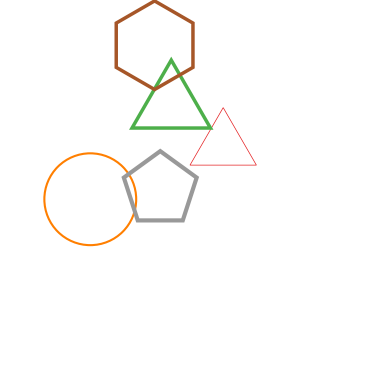[{"shape": "triangle", "thickness": 0.5, "radius": 0.5, "center": [0.58, 0.621]}, {"shape": "triangle", "thickness": 2.5, "radius": 0.59, "center": [0.445, 0.726]}, {"shape": "circle", "thickness": 1.5, "radius": 0.6, "center": [0.234, 0.483]}, {"shape": "hexagon", "thickness": 2.5, "radius": 0.58, "center": [0.402, 0.883]}, {"shape": "pentagon", "thickness": 3, "radius": 0.5, "center": [0.416, 0.508]}]